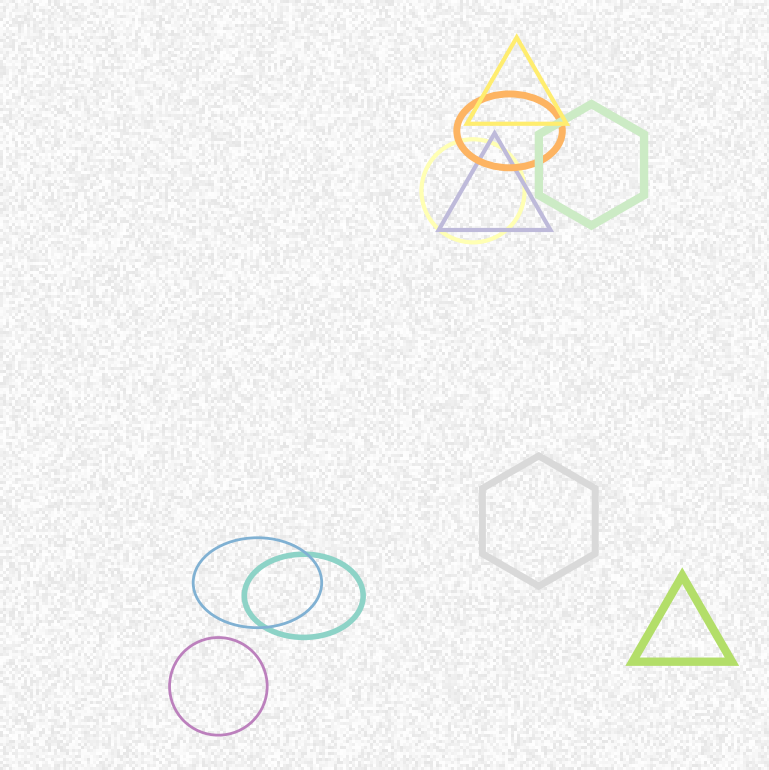[{"shape": "oval", "thickness": 2, "radius": 0.39, "center": [0.394, 0.226]}, {"shape": "circle", "thickness": 1.5, "radius": 0.33, "center": [0.614, 0.752]}, {"shape": "triangle", "thickness": 1.5, "radius": 0.42, "center": [0.642, 0.743]}, {"shape": "oval", "thickness": 1, "radius": 0.42, "center": [0.334, 0.243]}, {"shape": "oval", "thickness": 2.5, "radius": 0.34, "center": [0.662, 0.83]}, {"shape": "triangle", "thickness": 3, "radius": 0.37, "center": [0.886, 0.178]}, {"shape": "hexagon", "thickness": 2.5, "radius": 0.42, "center": [0.7, 0.323]}, {"shape": "circle", "thickness": 1, "radius": 0.32, "center": [0.284, 0.109]}, {"shape": "hexagon", "thickness": 3, "radius": 0.39, "center": [0.768, 0.786]}, {"shape": "triangle", "thickness": 1.5, "radius": 0.37, "center": [0.671, 0.877]}]